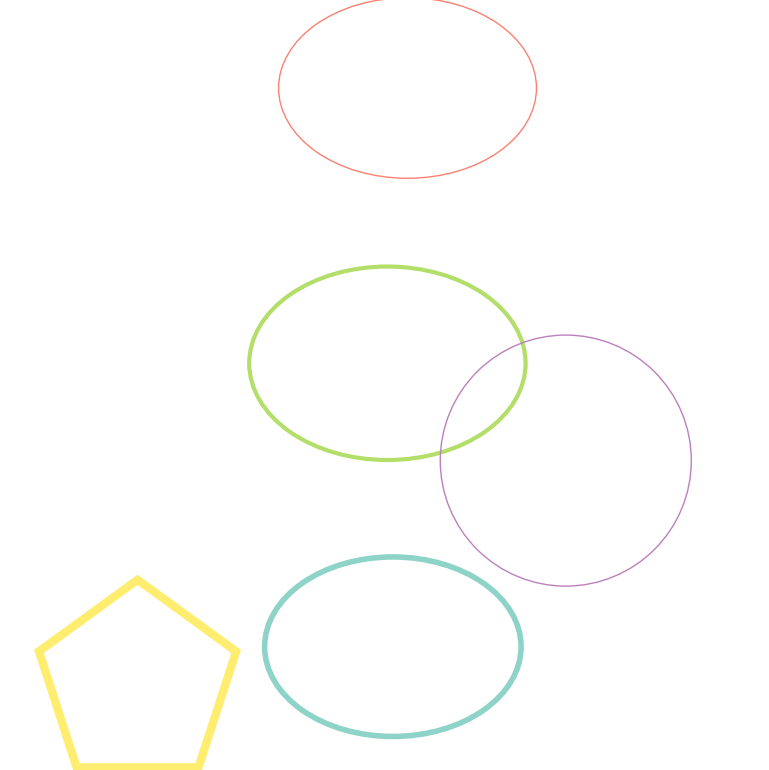[{"shape": "oval", "thickness": 2, "radius": 0.83, "center": [0.51, 0.16]}, {"shape": "oval", "thickness": 0.5, "radius": 0.84, "center": [0.529, 0.886]}, {"shape": "oval", "thickness": 1.5, "radius": 0.9, "center": [0.503, 0.528]}, {"shape": "circle", "thickness": 0.5, "radius": 0.82, "center": [0.735, 0.402]}, {"shape": "pentagon", "thickness": 3, "radius": 0.67, "center": [0.179, 0.112]}]